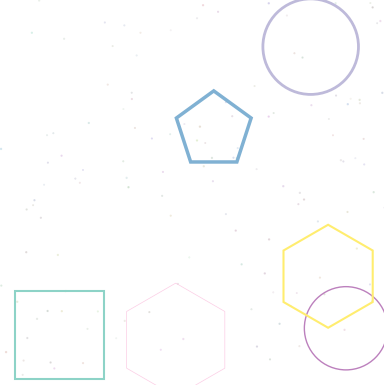[{"shape": "square", "thickness": 1.5, "radius": 0.57, "center": [0.155, 0.129]}, {"shape": "circle", "thickness": 2, "radius": 0.62, "center": [0.807, 0.879]}, {"shape": "pentagon", "thickness": 2.5, "radius": 0.51, "center": [0.555, 0.662]}, {"shape": "hexagon", "thickness": 0.5, "radius": 0.74, "center": [0.456, 0.117]}, {"shape": "circle", "thickness": 1, "radius": 0.54, "center": [0.899, 0.147]}, {"shape": "hexagon", "thickness": 1.5, "radius": 0.67, "center": [0.852, 0.282]}]